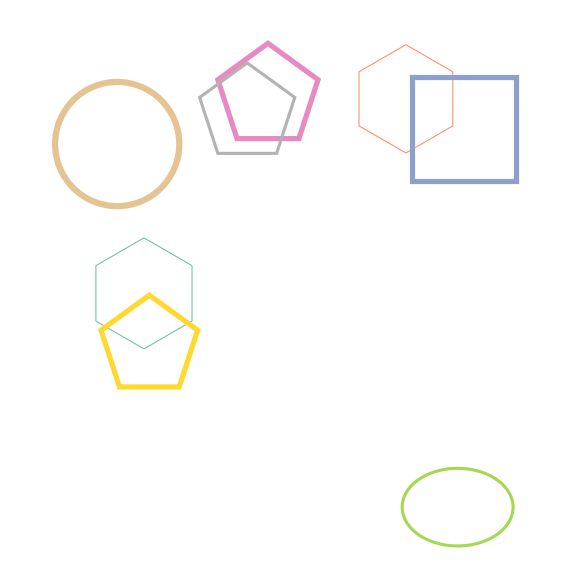[{"shape": "hexagon", "thickness": 0.5, "radius": 0.48, "center": [0.249, 0.491]}, {"shape": "hexagon", "thickness": 0.5, "radius": 0.47, "center": [0.703, 0.828]}, {"shape": "square", "thickness": 2.5, "radius": 0.45, "center": [0.803, 0.776]}, {"shape": "pentagon", "thickness": 2.5, "radius": 0.46, "center": [0.464, 0.833]}, {"shape": "oval", "thickness": 1.5, "radius": 0.48, "center": [0.792, 0.121]}, {"shape": "pentagon", "thickness": 2.5, "radius": 0.44, "center": [0.259, 0.4]}, {"shape": "circle", "thickness": 3, "radius": 0.54, "center": [0.203, 0.75]}, {"shape": "pentagon", "thickness": 1.5, "radius": 0.43, "center": [0.428, 0.804]}]